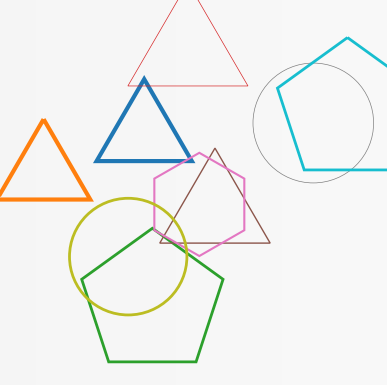[{"shape": "triangle", "thickness": 3, "radius": 0.71, "center": [0.372, 0.653]}, {"shape": "triangle", "thickness": 3, "radius": 0.7, "center": [0.113, 0.551]}, {"shape": "pentagon", "thickness": 2, "radius": 0.96, "center": [0.393, 0.215]}, {"shape": "triangle", "thickness": 0.5, "radius": 0.89, "center": [0.485, 0.866]}, {"shape": "triangle", "thickness": 1, "radius": 0.82, "center": [0.555, 0.451]}, {"shape": "hexagon", "thickness": 1.5, "radius": 0.67, "center": [0.514, 0.469]}, {"shape": "circle", "thickness": 0.5, "radius": 0.78, "center": [0.809, 0.681]}, {"shape": "circle", "thickness": 2, "radius": 0.76, "center": [0.331, 0.333]}, {"shape": "pentagon", "thickness": 2, "radius": 0.95, "center": [0.897, 0.712]}]